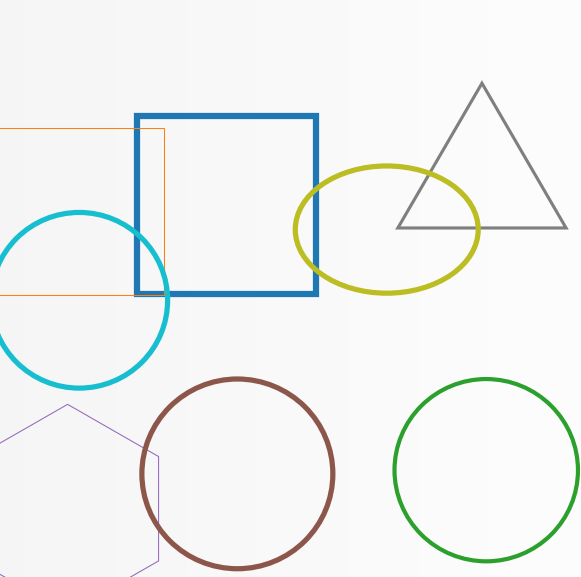[{"shape": "square", "thickness": 3, "radius": 0.77, "center": [0.39, 0.644]}, {"shape": "square", "thickness": 0.5, "radius": 0.72, "center": [0.138, 0.633]}, {"shape": "circle", "thickness": 2, "radius": 0.79, "center": [0.837, 0.185]}, {"shape": "hexagon", "thickness": 0.5, "radius": 0.9, "center": [0.116, 0.118]}, {"shape": "circle", "thickness": 2.5, "radius": 0.82, "center": [0.408, 0.179]}, {"shape": "triangle", "thickness": 1.5, "radius": 0.84, "center": [0.829, 0.688]}, {"shape": "oval", "thickness": 2.5, "radius": 0.79, "center": [0.665, 0.602]}, {"shape": "circle", "thickness": 2.5, "radius": 0.76, "center": [0.136, 0.479]}]